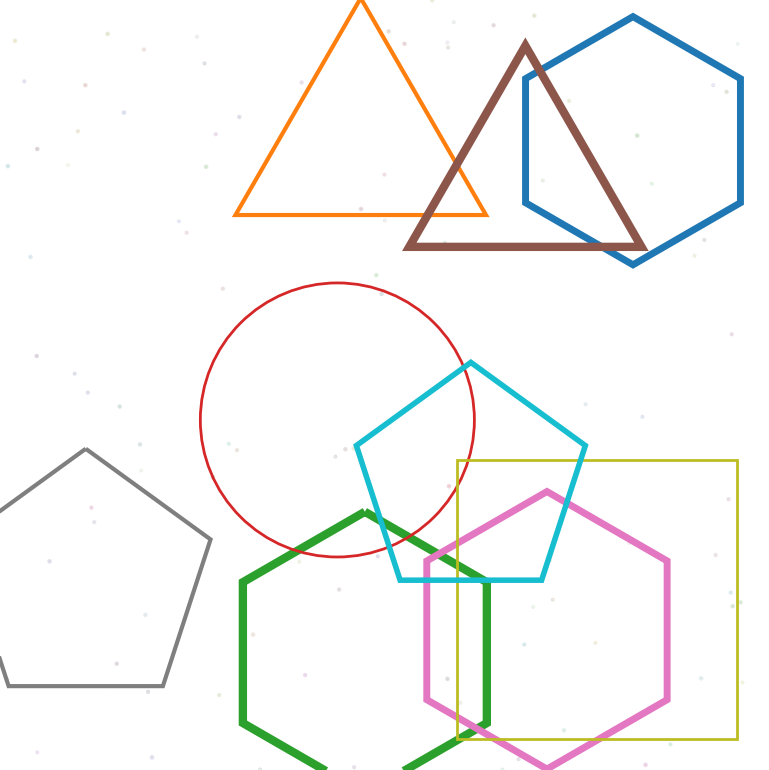[{"shape": "hexagon", "thickness": 2.5, "radius": 0.81, "center": [0.822, 0.817]}, {"shape": "triangle", "thickness": 1.5, "radius": 0.94, "center": [0.468, 0.815]}, {"shape": "hexagon", "thickness": 3, "radius": 0.91, "center": [0.474, 0.152]}, {"shape": "circle", "thickness": 1, "radius": 0.89, "center": [0.438, 0.455]}, {"shape": "triangle", "thickness": 3, "radius": 0.87, "center": [0.682, 0.766]}, {"shape": "hexagon", "thickness": 2.5, "radius": 0.9, "center": [0.71, 0.181]}, {"shape": "pentagon", "thickness": 1.5, "radius": 0.85, "center": [0.111, 0.247]}, {"shape": "square", "thickness": 1, "radius": 0.91, "center": [0.775, 0.222]}, {"shape": "pentagon", "thickness": 2, "radius": 0.78, "center": [0.611, 0.373]}]